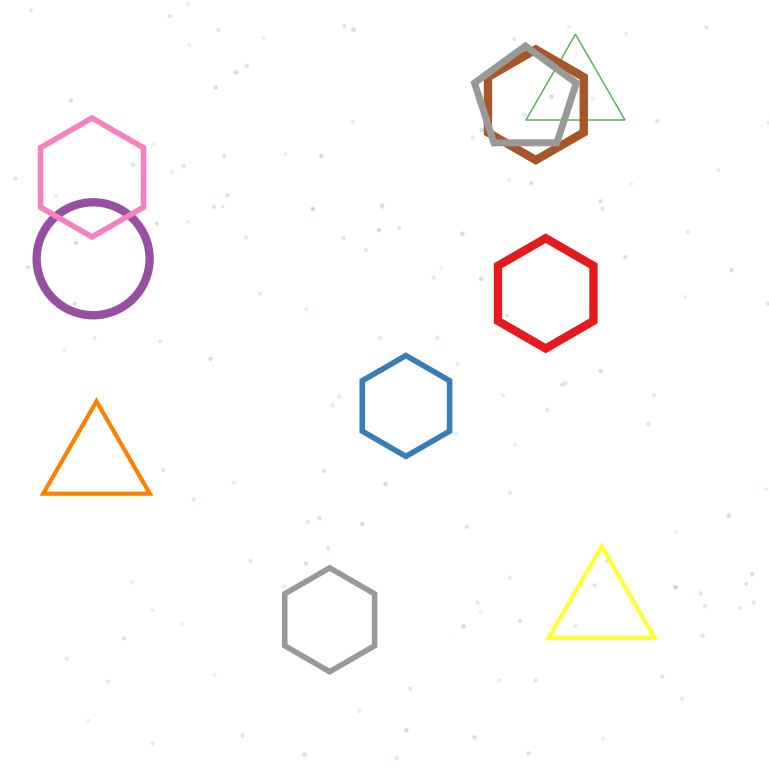[{"shape": "hexagon", "thickness": 3, "radius": 0.36, "center": [0.709, 0.619]}, {"shape": "hexagon", "thickness": 2, "radius": 0.33, "center": [0.527, 0.473]}, {"shape": "triangle", "thickness": 0.5, "radius": 0.37, "center": [0.747, 0.881]}, {"shape": "circle", "thickness": 3, "radius": 0.37, "center": [0.121, 0.664]}, {"shape": "triangle", "thickness": 1.5, "radius": 0.4, "center": [0.125, 0.399]}, {"shape": "triangle", "thickness": 1.5, "radius": 0.4, "center": [0.781, 0.211]}, {"shape": "hexagon", "thickness": 3, "radius": 0.36, "center": [0.696, 0.864]}, {"shape": "hexagon", "thickness": 2, "radius": 0.39, "center": [0.119, 0.77]}, {"shape": "pentagon", "thickness": 2.5, "radius": 0.35, "center": [0.682, 0.871]}, {"shape": "hexagon", "thickness": 2, "radius": 0.34, "center": [0.428, 0.195]}]